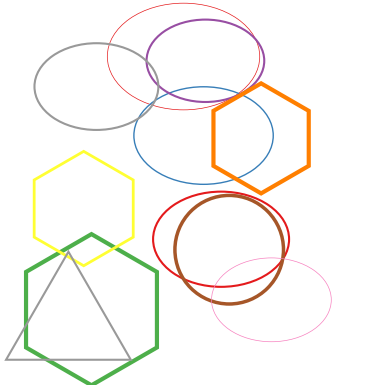[{"shape": "oval", "thickness": 1.5, "radius": 0.88, "center": [0.574, 0.379]}, {"shape": "oval", "thickness": 0.5, "radius": 0.99, "center": [0.477, 0.853]}, {"shape": "oval", "thickness": 1, "radius": 0.9, "center": [0.529, 0.648]}, {"shape": "hexagon", "thickness": 3, "radius": 0.98, "center": [0.238, 0.196]}, {"shape": "oval", "thickness": 1.5, "radius": 0.76, "center": [0.534, 0.842]}, {"shape": "hexagon", "thickness": 3, "radius": 0.71, "center": [0.678, 0.641]}, {"shape": "hexagon", "thickness": 2, "radius": 0.74, "center": [0.217, 0.458]}, {"shape": "circle", "thickness": 2.5, "radius": 0.71, "center": [0.595, 0.351]}, {"shape": "oval", "thickness": 0.5, "radius": 0.78, "center": [0.705, 0.221]}, {"shape": "oval", "thickness": 1.5, "radius": 0.8, "center": [0.25, 0.775]}, {"shape": "triangle", "thickness": 1.5, "radius": 0.94, "center": [0.178, 0.159]}]